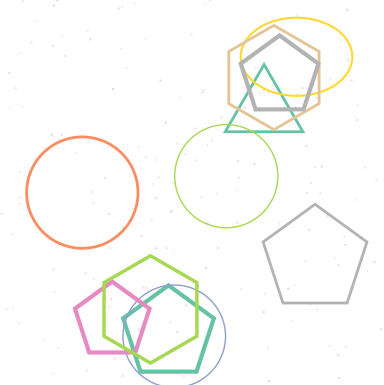[{"shape": "triangle", "thickness": 2, "radius": 0.58, "center": [0.686, 0.716]}, {"shape": "pentagon", "thickness": 3, "radius": 0.62, "center": [0.438, 0.135]}, {"shape": "circle", "thickness": 2, "radius": 0.72, "center": [0.214, 0.5]}, {"shape": "circle", "thickness": 1, "radius": 0.67, "center": [0.453, 0.127]}, {"shape": "pentagon", "thickness": 3, "radius": 0.51, "center": [0.292, 0.167]}, {"shape": "circle", "thickness": 1, "radius": 0.67, "center": [0.588, 0.542]}, {"shape": "hexagon", "thickness": 2.5, "radius": 0.7, "center": [0.391, 0.196]}, {"shape": "oval", "thickness": 1.5, "radius": 0.72, "center": [0.77, 0.853]}, {"shape": "hexagon", "thickness": 2, "radius": 0.68, "center": [0.712, 0.799]}, {"shape": "pentagon", "thickness": 2, "radius": 0.71, "center": [0.818, 0.328]}, {"shape": "pentagon", "thickness": 3, "radius": 0.53, "center": [0.726, 0.802]}]